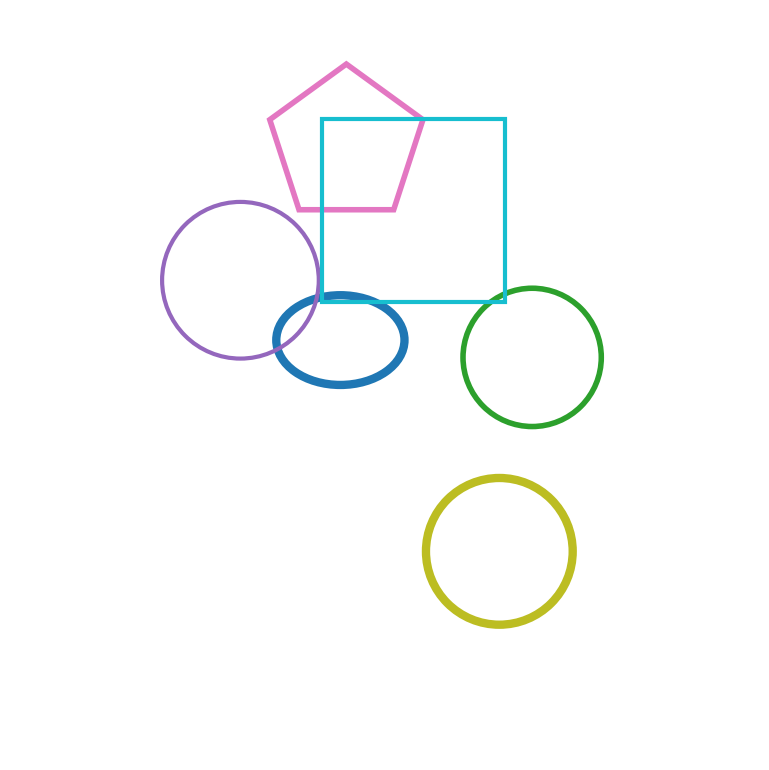[{"shape": "oval", "thickness": 3, "radius": 0.42, "center": [0.442, 0.558]}, {"shape": "circle", "thickness": 2, "radius": 0.45, "center": [0.691, 0.536]}, {"shape": "circle", "thickness": 1.5, "radius": 0.51, "center": [0.312, 0.636]}, {"shape": "pentagon", "thickness": 2, "radius": 0.52, "center": [0.45, 0.812]}, {"shape": "circle", "thickness": 3, "radius": 0.48, "center": [0.648, 0.284]}, {"shape": "square", "thickness": 1.5, "radius": 0.6, "center": [0.537, 0.726]}]